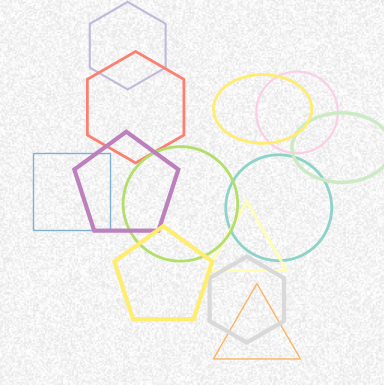[{"shape": "circle", "thickness": 2, "radius": 0.69, "center": [0.724, 0.46]}, {"shape": "triangle", "thickness": 2, "radius": 0.6, "center": [0.641, 0.357]}, {"shape": "hexagon", "thickness": 1.5, "radius": 0.57, "center": [0.332, 0.881]}, {"shape": "hexagon", "thickness": 2, "radius": 0.72, "center": [0.352, 0.722]}, {"shape": "square", "thickness": 1, "radius": 0.5, "center": [0.186, 0.503]}, {"shape": "triangle", "thickness": 1, "radius": 0.65, "center": [0.667, 0.133]}, {"shape": "circle", "thickness": 2, "radius": 0.74, "center": [0.469, 0.47]}, {"shape": "circle", "thickness": 1.5, "radius": 0.53, "center": [0.772, 0.708]}, {"shape": "hexagon", "thickness": 3, "radius": 0.56, "center": [0.641, 0.222]}, {"shape": "pentagon", "thickness": 3, "radius": 0.71, "center": [0.328, 0.516]}, {"shape": "oval", "thickness": 2.5, "radius": 0.64, "center": [0.887, 0.617]}, {"shape": "pentagon", "thickness": 3, "radius": 0.67, "center": [0.424, 0.279]}, {"shape": "oval", "thickness": 2, "radius": 0.64, "center": [0.682, 0.717]}]